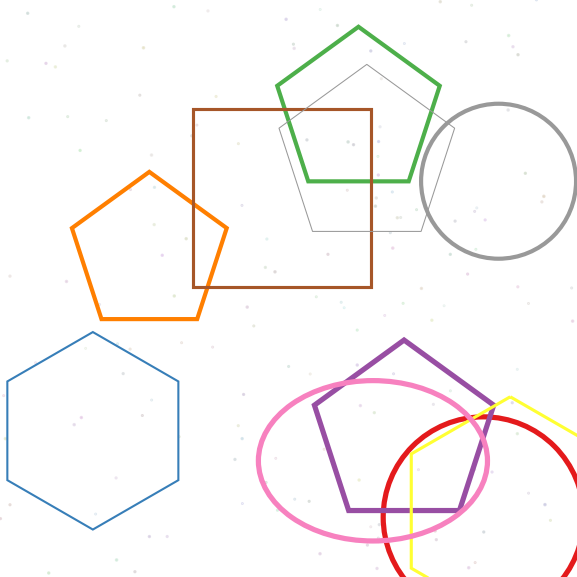[{"shape": "circle", "thickness": 2.5, "radius": 0.87, "center": [0.837, 0.104]}, {"shape": "hexagon", "thickness": 1, "radius": 0.85, "center": [0.161, 0.253]}, {"shape": "pentagon", "thickness": 2, "radius": 0.74, "center": [0.621, 0.805]}, {"shape": "pentagon", "thickness": 2.5, "radius": 0.82, "center": [0.7, 0.247]}, {"shape": "pentagon", "thickness": 2, "radius": 0.7, "center": [0.259, 0.561]}, {"shape": "hexagon", "thickness": 1.5, "radius": 0.99, "center": [0.884, 0.114]}, {"shape": "square", "thickness": 1.5, "radius": 0.77, "center": [0.488, 0.656]}, {"shape": "oval", "thickness": 2.5, "radius": 0.99, "center": [0.646, 0.201]}, {"shape": "circle", "thickness": 2, "radius": 0.67, "center": [0.863, 0.685]}, {"shape": "pentagon", "thickness": 0.5, "radius": 0.8, "center": [0.635, 0.728]}]